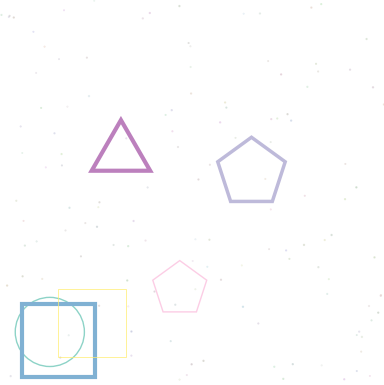[{"shape": "circle", "thickness": 1, "radius": 0.45, "center": [0.129, 0.138]}, {"shape": "pentagon", "thickness": 2.5, "radius": 0.46, "center": [0.653, 0.551]}, {"shape": "square", "thickness": 3, "radius": 0.47, "center": [0.152, 0.115]}, {"shape": "pentagon", "thickness": 1, "radius": 0.37, "center": [0.467, 0.249]}, {"shape": "triangle", "thickness": 3, "radius": 0.44, "center": [0.314, 0.6]}, {"shape": "square", "thickness": 0.5, "radius": 0.44, "center": [0.239, 0.161]}]